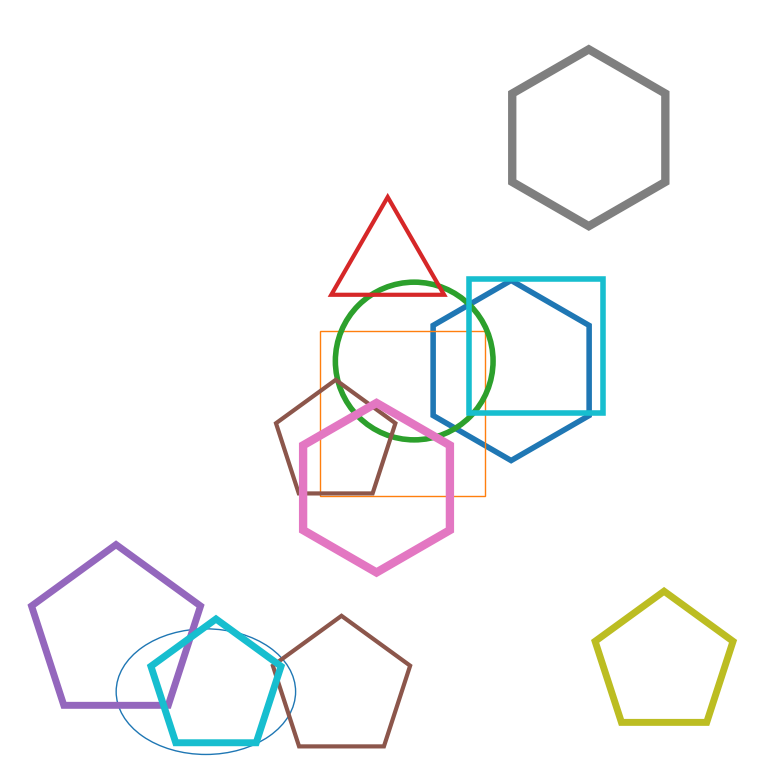[{"shape": "oval", "thickness": 0.5, "radius": 0.58, "center": [0.267, 0.102]}, {"shape": "hexagon", "thickness": 2, "radius": 0.58, "center": [0.664, 0.519]}, {"shape": "square", "thickness": 0.5, "radius": 0.54, "center": [0.523, 0.463]}, {"shape": "circle", "thickness": 2, "radius": 0.51, "center": [0.538, 0.531]}, {"shape": "triangle", "thickness": 1.5, "radius": 0.42, "center": [0.504, 0.659]}, {"shape": "pentagon", "thickness": 2.5, "radius": 0.58, "center": [0.151, 0.177]}, {"shape": "pentagon", "thickness": 1.5, "radius": 0.47, "center": [0.444, 0.106]}, {"shape": "pentagon", "thickness": 1.5, "radius": 0.41, "center": [0.436, 0.425]}, {"shape": "hexagon", "thickness": 3, "radius": 0.55, "center": [0.489, 0.367]}, {"shape": "hexagon", "thickness": 3, "radius": 0.57, "center": [0.765, 0.821]}, {"shape": "pentagon", "thickness": 2.5, "radius": 0.47, "center": [0.862, 0.138]}, {"shape": "square", "thickness": 2, "radius": 0.43, "center": [0.696, 0.551]}, {"shape": "pentagon", "thickness": 2.5, "radius": 0.44, "center": [0.281, 0.107]}]